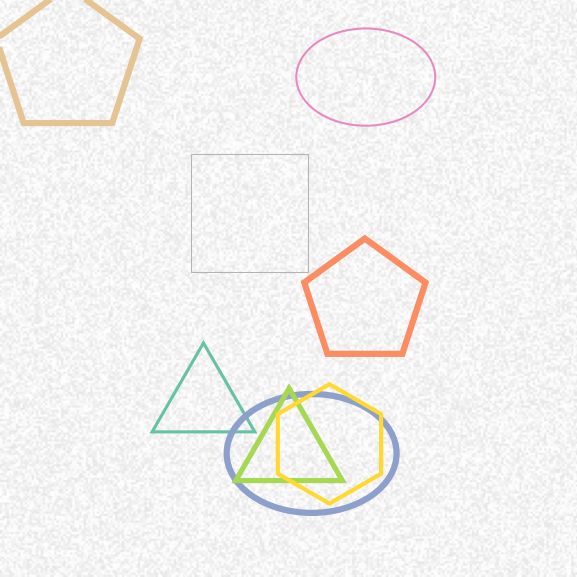[{"shape": "triangle", "thickness": 1.5, "radius": 0.51, "center": [0.352, 0.303]}, {"shape": "pentagon", "thickness": 3, "radius": 0.55, "center": [0.632, 0.476]}, {"shape": "oval", "thickness": 3, "radius": 0.74, "center": [0.54, 0.214]}, {"shape": "oval", "thickness": 1, "radius": 0.6, "center": [0.633, 0.866]}, {"shape": "triangle", "thickness": 2.5, "radius": 0.53, "center": [0.501, 0.22]}, {"shape": "hexagon", "thickness": 2, "radius": 0.52, "center": [0.57, 0.231]}, {"shape": "pentagon", "thickness": 3, "radius": 0.65, "center": [0.118, 0.892]}, {"shape": "square", "thickness": 0.5, "radius": 0.51, "center": [0.432, 0.63]}]